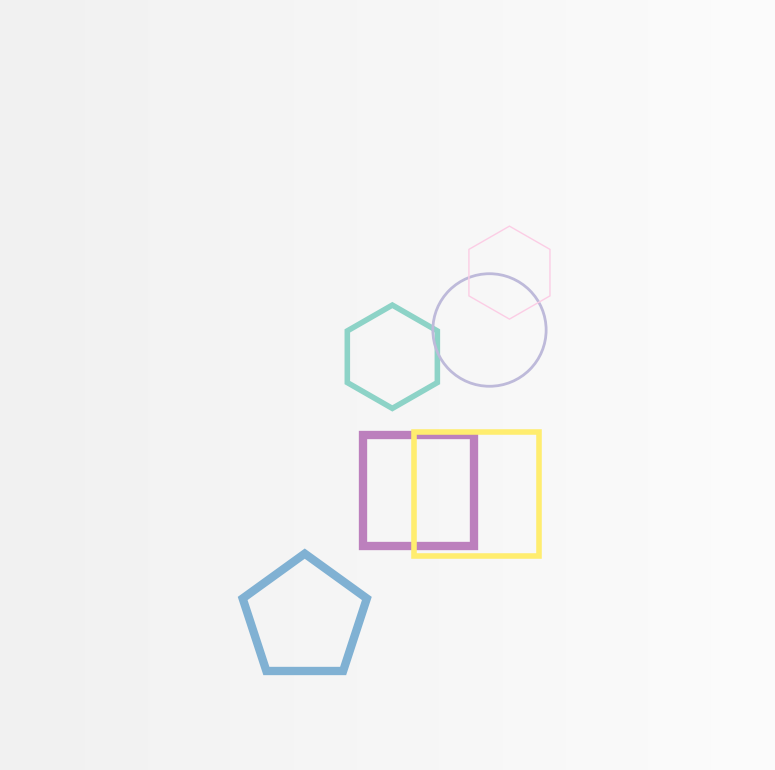[{"shape": "hexagon", "thickness": 2, "radius": 0.34, "center": [0.506, 0.537]}, {"shape": "circle", "thickness": 1, "radius": 0.37, "center": [0.632, 0.571]}, {"shape": "pentagon", "thickness": 3, "radius": 0.42, "center": [0.393, 0.197]}, {"shape": "hexagon", "thickness": 0.5, "radius": 0.3, "center": [0.657, 0.646]}, {"shape": "square", "thickness": 3, "radius": 0.36, "center": [0.54, 0.363]}, {"shape": "square", "thickness": 2, "radius": 0.4, "center": [0.615, 0.359]}]